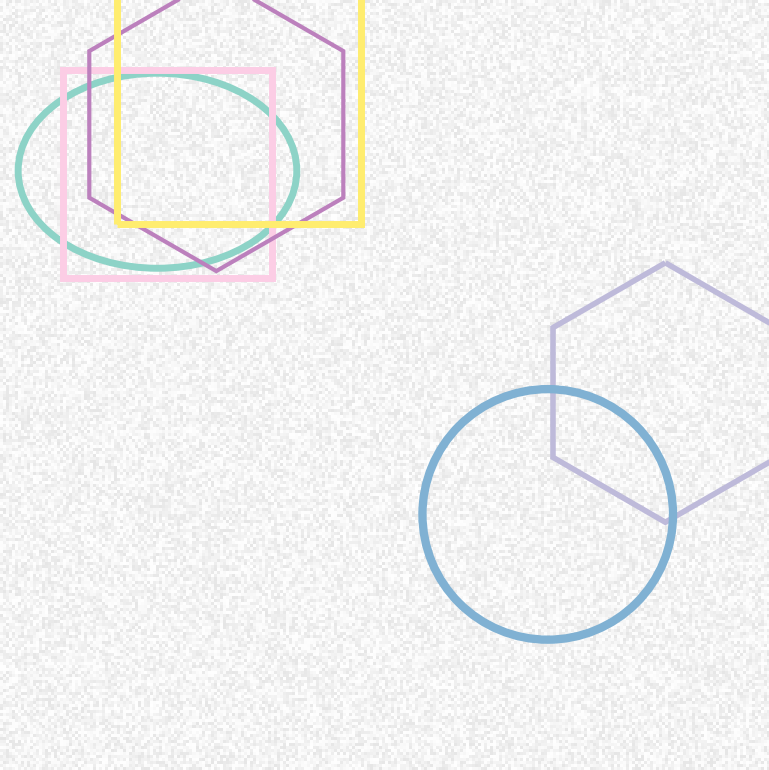[{"shape": "oval", "thickness": 2.5, "radius": 0.9, "center": [0.205, 0.778]}, {"shape": "hexagon", "thickness": 2, "radius": 0.84, "center": [0.864, 0.49]}, {"shape": "circle", "thickness": 3, "radius": 0.81, "center": [0.711, 0.332]}, {"shape": "square", "thickness": 2.5, "radius": 0.68, "center": [0.218, 0.774]}, {"shape": "hexagon", "thickness": 1.5, "radius": 0.95, "center": [0.281, 0.838]}, {"shape": "square", "thickness": 2.5, "radius": 0.79, "center": [0.31, 0.868]}]